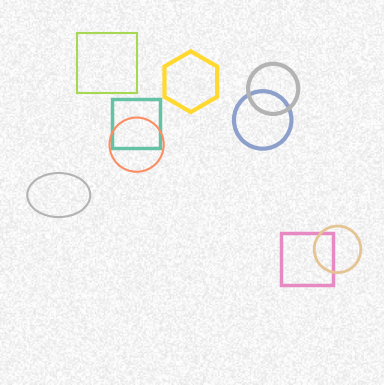[{"shape": "square", "thickness": 2.5, "radius": 0.31, "center": [0.354, 0.679]}, {"shape": "circle", "thickness": 1.5, "radius": 0.35, "center": [0.355, 0.624]}, {"shape": "circle", "thickness": 3, "radius": 0.37, "center": [0.682, 0.688]}, {"shape": "square", "thickness": 2.5, "radius": 0.34, "center": [0.797, 0.327]}, {"shape": "square", "thickness": 1.5, "radius": 0.39, "center": [0.279, 0.835]}, {"shape": "hexagon", "thickness": 3, "radius": 0.39, "center": [0.496, 0.788]}, {"shape": "circle", "thickness": 2, "radius": 0.3, "center": [0.877, 0.352]}, {"shape": "oval", "thickness": 1.5, "radius": 0.41, "center": [0.153, 0.493]}, {"shape": "circle", "thickness": 3, "radius": 0.33, "center": [0.709, 0.769]}]